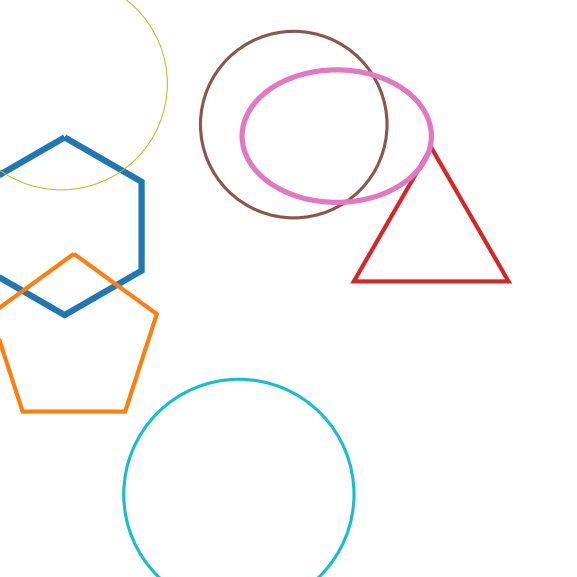[{"shape": "hexagon", "thickness": 3, "radius": 0.77, "center": [0.112, 0.607]}, {"shape": "pentagon", "thickness": 2, "radius": 0.76, "center": [0.128, 0.409]}, {"shape": "triangle", "thickness": 2, "radius": 0.77, "center": [0.747, 0.589]}, {"shape": "circle", "thickness": 1.5, "radius": 0.81, "center": [0.509, 0.783]}, {"shape": "oval", "thickness": 2.5, "radius": 0.82, "center": [0.583, 0.763]}, {"shape": "circle", "thickness": 0.5, "radius": 0.92, "center": [0.106, 0.854]}, {"shape": "circle", "thickness": 1.5, "radius": 1.0, "center": [0.414, 0.143]}]